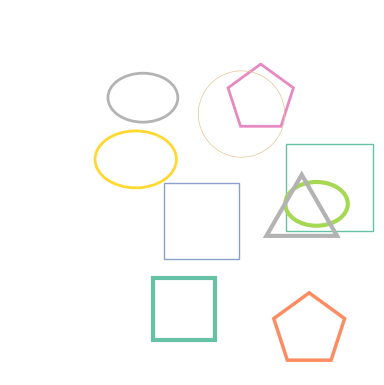[{"shape": "square", "thickness": 1, "radius": 0.57, "center": [0.855, 0.512]}, {"shape": "square", "thickness": 3, "radius": 0.4, "center": [0.479, 0.198]}, {"shape": "pentagon", "thickness": 2.5, "radius": 0.48, "center": [0.803, 0.143]}, {"shape": "square", "thickness": 1, "radius": 0.49, "center": [0.523, 0.427]}, {"shape": "pentagon", "thickness": 2, "radius": 0.45, "center": [0.677, 0.744]}, {"shape": "oval", "thickness": 3, "radius": 0.41, "center": [0.822, 0.47]}, {"shape": "oval", "thickness": 2, "radius": 0.53, "center": [0.353, 0.586]}, {"shape": "circle", "thickness": 0.5, "radius": 0.56, "center": [0.627, 0.704]}, {"shape": "triangle", "thickness": 3, "radius": 0.53, "center": [0.784, 0.44]}, {"shape": "oval", "thickness": 2, "radius": 0.45, "center": [0.371, 0.746]}]